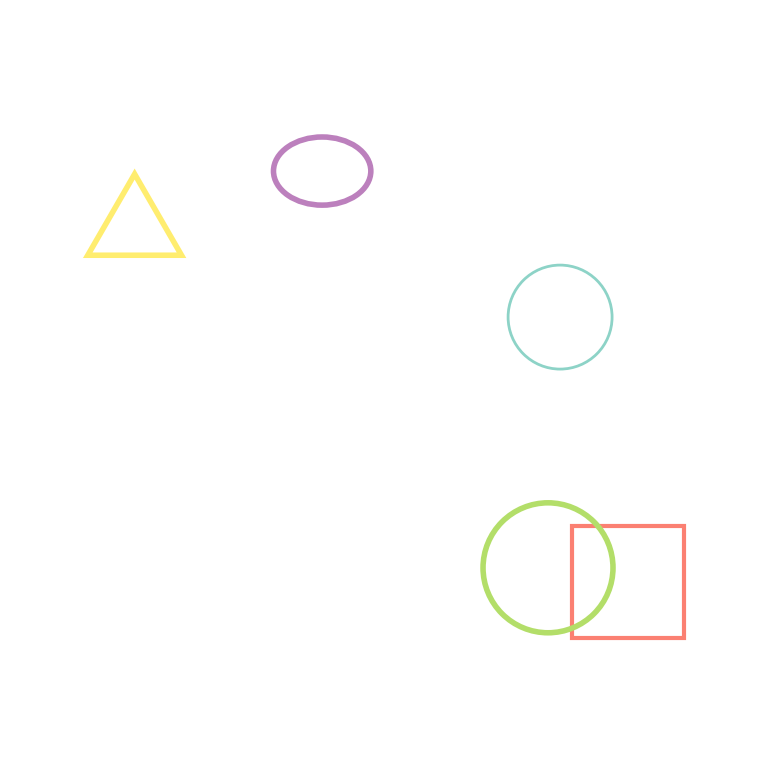[{"shape": "circle", "thickness": 1, "radius": 0.34, "center": [0.727, 0.588]}, {"shape": "square", "thickness": 1.5, "radius": 0.36, "center": [0.816, 0.244]}, {"shape": "circle", "thickness": 2, "radius": 0.42, "center": [0.712, 0.263]}, {"shape": "oval", "thickness": 2, "radius": 0.32, "center": [0.418, 0.778]}, {"shape": "triangle", "thickness": 2, "radius": 0.35, "center": [0.175, 0.704]}]